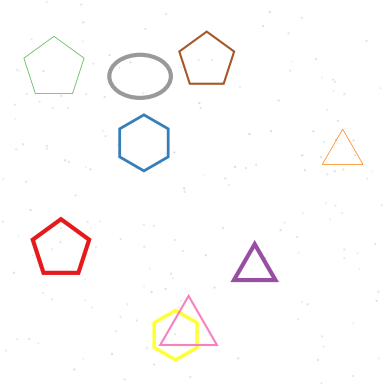[{"shape": "pentagon", "thickness": 3, "radius": 0.39, "center": [0.158, 0.354]}, {"shape": "hexagon", "thickness": 2, "radius": 0.36, "center": [0.374, 0.629]}, {"shape": "pentagon", "thickness": 0.5, "radius": 0.41, "center": [0.14, 0.823]}, {"shape": "triangle", "thickness": 3, "radius": 0.31, "center": [0.662, 0.304]}, {"shape": "triangle", "thickness": 0.5, "radius": 0.31, "center": [0.89, 0.603]}, {"shape": "hexagon", "thickness": 2.5, "radius": 0.32, "center": [0.456, 0.129]}, {"shape": "pentagon", "thickness": 1.5, "radius": 0.37, "center": [0.537, 0.843]}, {"shape": "triangle", "thickness": 1.5, "radius": 0.42, "center": [0.49, 0.146]}, {"shape": "oval", "thickness": 3, "radius": 0.4, "center": [0.364, 0.802]}]